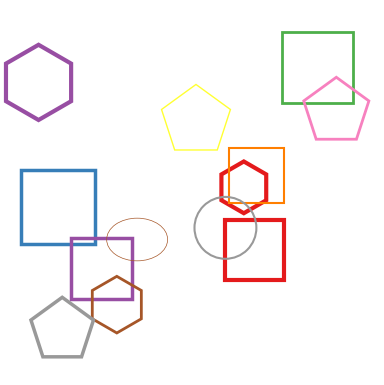[{"shape": "hexagon", "thickness": 3, "radius": 0.34, "center": [0.633, 0.513]}, {"shape": "square", "thickness": 3, "radius": 0.39, "center": [0.661, 0.351]}, {"shape": "square", "thickness": 2.5, "radius": 0.48, "center": [0.151, 0.463]}, {"shape": "square", "thickness": 2, "radius": 0.46, "center": [0.825, 0.825]}, {"shape": "hexagon", "thickness": 3, "radius": 0.49, "center": [0.1, 0.786]}, {"shape": "square", "thickness": 2.5, "radius": 0.4, "center": [0.264, 0.302]}, {"shape": "square", "thickness": 1.5, "radius": 0.36, "center": [0.665, 0.544]}, {"shape": "pentagon", "thickness": 1, "radius": 0.47, "center": [0.509, 0.687]}, {"shape": "oval", "thickness": 0.5, "radius": 0.4, "center": [0.356, 0.378]}, {"shape": "hexagon", "thickness": 2, "radius": 0.37, "center": [0.303, 0.209]}, {"shape": "pentagon", "thickness": 2, "radius": 0.44, "center": [0.874, 0.71]}, {"shape": "circle", "thickness": 1.5, "radius": 0.4, "center": [0.586, 0.408]}, {"shape": "pentagon", "thickness": 2.5, "radius": 0.43, "center": [0.162, 0.142]}]